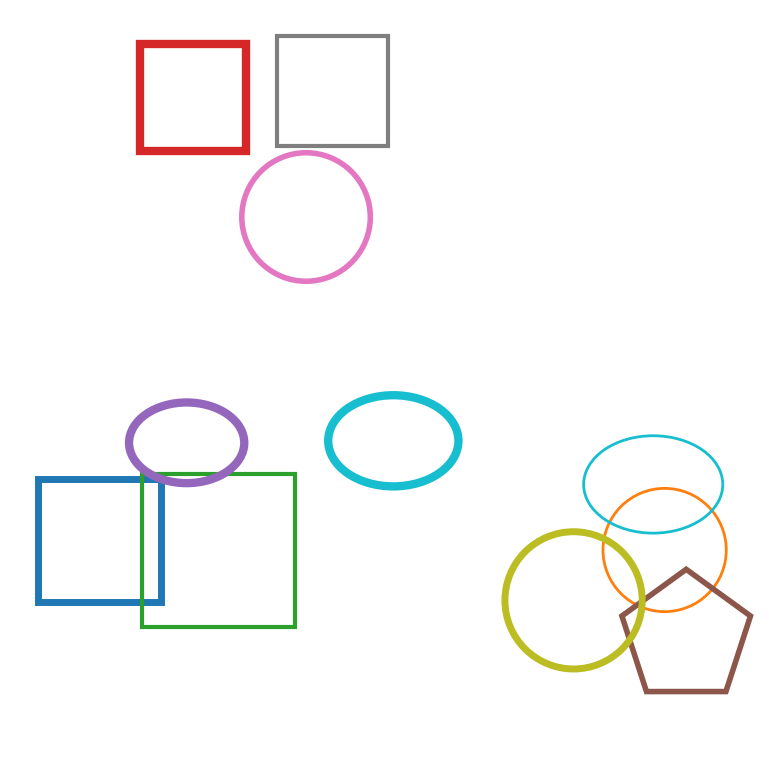[{"shape": "square", "thickness": 2.5, "radius": 0.4, "center": [0.129, 0.298]}, {"shape": "circle", "thickness": 1, "radius": 0.4, "center": [0.863, 0.286]}, {"shape": "square", "thickness": 1.5, "radius": 0.5, "center": [0.284, 0.285]}, {"shape": "square", "thickness": 3, "radius": 0.35, "center": [0.251, 0.874]}, {"shape": "oval", "thickness": 3, "radius": 0.37, "center": [0.242, 0.425]}, {"shape": "pentagon", "thickness": 2, "radius": 0.44, "center": [0.891, 0.173]}, {"shape": "circle", "thickness": 2, "radius": 0.42, "center": [0.397, 0.718]}, {"shape": "square", "thickness": 1.5, "radius": 0.36, "center": [0.432, 0.882]}, {"shape": "circle", "thickness": 2.5, "radius": 0.45, "center": [0.745, 0.22]}, {"shape": "oval", "thickness": 3, "radius": 0.42, "center": [0.511, 0.428]}, {"shape": "oval", "thickness": 1, "radius": 0.45, "center": [0.848, 0.371]}]